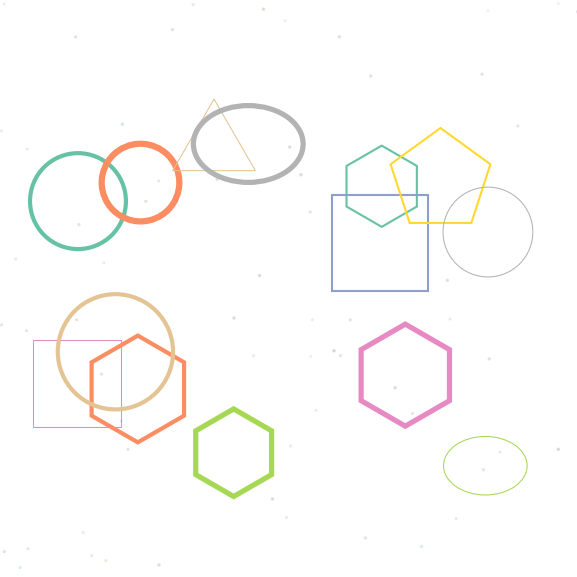[{"shape": "circle", "thickness": 2, "radius": 0.42, "center": [0.135, 0.651]}, {"shape": "hexagon", "thickness": 1, "radius": 0.35, "center": [0.661, 0.677]}, {"shape": "hexagon", "thickness": 2, "radius": 0.46, "center": [0.239, 0.326]}, {"shape": "circle", "thickness": 3, "radius": 0.34, "center": [0.243, 0.683]}, {"shape": "square", "thickness": 1, "radius": 0.42, "center": [0.657, 0.579]}, {"shape": "square", "thickness": 0.5, "radius": 0.38, "center": [0.133, 0.335]}, {"shape": "hexagon", "thickness": 2.5, "radius": 0.44, "center": [0.702, 0.35]}, {"shape": "hexagon", "thickness": 2.5, "radius": 0.38, "center": [0.405, 0.215]}, {"shape": "oval", "thickness": 0.5, "radius": 0.36, "center": [0.84, 0.193]}, {"shape": "pentagon", "thickness": 1, "radius": 0.45, "center": [0.763, 0.687]}, {"shape": "triangle", "thickness": 0.5, "radius": 0.41, "center": [0.371, 0.745]}, {"shape": "circle", "thickness": 2, "radius": 0.5, "center": [0.2, 0.39]}, {"shape": "oval", "thickness": 2.5, "radius": 0.47, "center": [0.43, 0.75]}, {"shape": "circle", "thickness": 0.5, "radius": 0.39, "center": [0.845, 0.597]}]